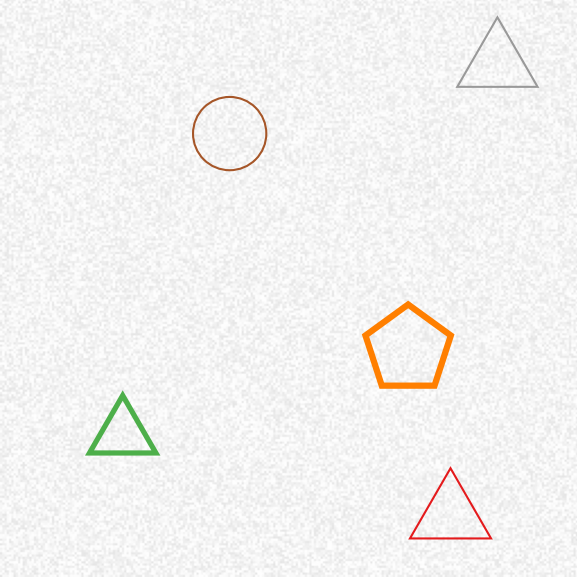[{"shape": "triangle", "thickness": 1, "radius": 0.41, "center": [0.78, 0.107]}, {"shape": "triangle", "thickness": 2.5, "radius": 0.33, "center": [0.212, 0.248]}, {"shape": "pentagon", "thickness": 3, "radius": 0.39, "center": [0.707, 0.394]}, {"shape": "circle", "thickness": 1, "radius": 0.32, "center": [0.398, 0.768]}, {"shape": "triangle", "thickness": 1, "radius": 0.4, "center": [0.861, 0.889]}]